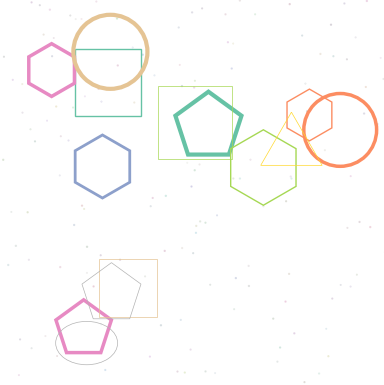[{"shape": "square", "thickness": 1, "radius": 0.43, "center": [0.281, 0.786]}, {"shape": "pentagon", "thickness": 3, "radius": 0.45, "center": [0.541, 0.672]}, {"shape": "circle", "thickness": 2.5, "radius": 0.47, "center": [0.884, 0.663]}, {"shape": "hexagon", "thickness": 1, "radius": 0.34, "center": [0.804, 0.701]}, {"shape": "hexagon", "thickness": 2, "radius": 0.41, "center": [0.266, 0.568]}, {"shape": "pentagon", "thickness": 2.5, "radius": 0.38, "center": [0.217, 0.145]}, {"shape": "hexagon", "thickness": 2.5, "radius": 0.34, "center": [0.134, 0.818]}, {"shape": "square", "thickness": 0.5, "radius": 0.48, "center": [0.506, 0.682]}, {"shape": "hexagon", "thickness": 1, "radius": 0.49, "center": [0.684, 0.565]}, {"shape": "triangle", "thickness": 0.5, "radius": 0.46, "center": [0.757, 0.617]}, {"shape": "square", "thickness": 0.5, "radius": 0.37, "center": [0.333, 0.252]}, {"shape": "circle", "thickness": 3, "radius": 0.48, "center": [0.287, 0.865]}, {"shape": "pentagon", "thickness": 0.5, "radius": 0.4, "center": [0.289, 0.237]}, {"shape": "oval", "thickness": 0.5, "radius": 0.4, "center": [0.225, 0.109]}]